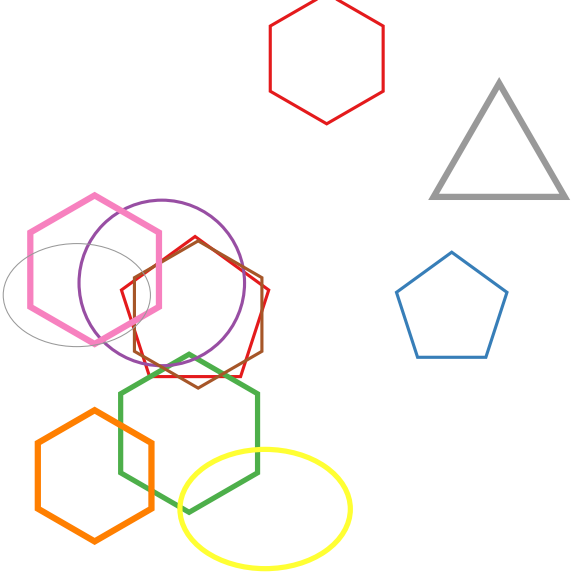[{"shape": "pentagon", "thickness": 1.5, "radius": 0.67, "center": [0.338, 0.456]}, {"shape": "hexagon", "thickness": 1.5, "radius": 0.56, "center": [0.566, 0.898]}, {"shape": "pentagon", "thickness": 1.5, "radius": 0.5, "center": [0.782, 0.462]}, {"shape": "hexagon", "thickness": 2.5, "radius": 0.68, "center": [0.327, 0.249]}, {"shape": "circle", "thickness": 1.5, "radius": 0.72, "center": [0.28, 0.509]}, {"shape": "hexagon", "thickness": 3, "radius": 0.57, "center": [0.164, 0.175]}, {"shape": "oval", "thickness": 2.5, "radius": 0.74, "center": [0.459, 0.118]}, {"shape": "hexagon", "thickness": 1.5, "radius": 0.64, "center": [0.343, 0.455]}, {"shape": "hexagon", "thickness": 3, "radius": 0.64, "center": [0.164, 0.532]}, {"shape": "oval", "thickness": 0.5, "radius": 0.64, "center": [0.133, 0.488]}, {"shape": "triangle", "thickness": 3, "radius": 0.66, "center": [0.864, 0.724]}]